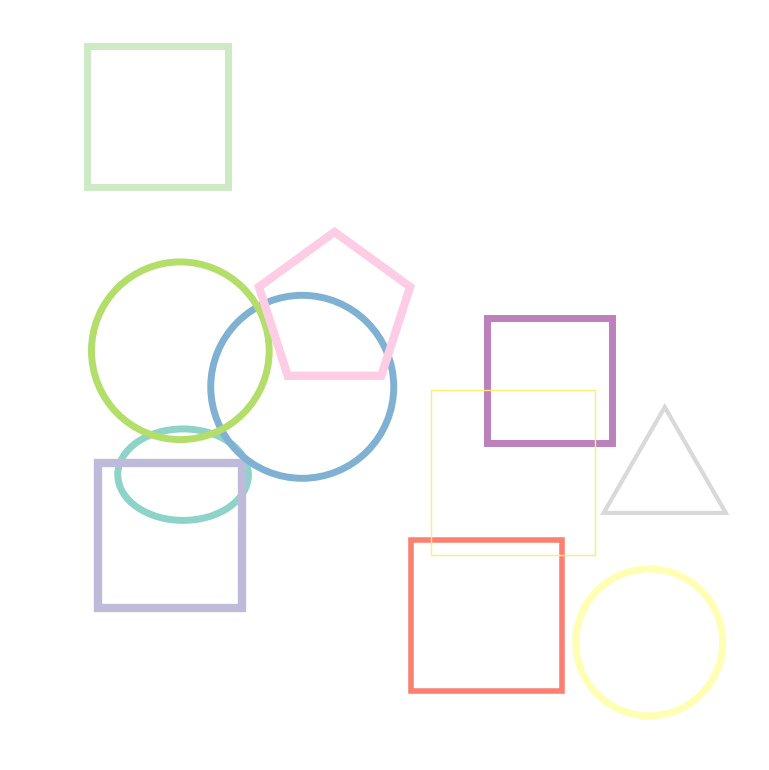[{"shape": "oval", "thickness": 2.5, "radius": 0.42, "center": [0.238, 0.384]}, {"shape": "circle", "thickness": 2.5, "radius": 0.48, "center": [0.843, 0.166]}, {"shape": "square", "thickness": 3, "radius": 0.47, "center": [0.221, 0.305]}, {"shape": "square", "thickness": 2, "radius": 0.49, "center": [0.632, 0.2]}, {"shape": "circle", "thickness": 2.5, "radius": 0.59, "center": [0.393, 0.498]}, {"shape": "circle", "thickness": 2.5, "radius": 0.58, "center": [0.234, 0.544]}, {"shape": "pentagon", "thickness": 3, "radius": 0.52, "center": [0.434, 0.596]}, {"shape": "triangle", "thickness": 1.5, "radius": 0.46, "center": [0.863, 0.38]}, {"shape": "square", "thickness": 2.5, "radius": 0.41, "center": [0.714, 0.506]}, {"shape": "square", "thickness": 2.5, "radius": 0.46, "center": [0.205, 0.848]}, {"shape": "square", "thickness": 0.5, "radius": 0.53, "center": [0.666, 0.387]}]